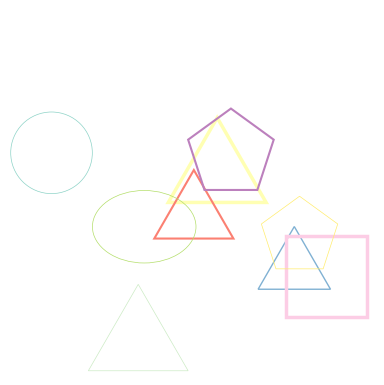[{"shape": "circle", "thickness": 0.5, "radius": 0.53, "center": [0.134, 0.603]}, {"shape": "triangle", "thickness": 2.5, "radius": 0.73, "center": [0.564, 0.548]}, {"shape": "triangle", "thickness": 1.5, "radius": 0.59, "center": [0.503, 0.44]}, {"shape": "triangle", "thickness": 1, "radius": 0.54, "center": [0.764, 0.303]}, {"shape": "oval", "thickness": 0.5, "radius": 0.67, "center": [0.375, 0.411]}, {"shape": "square", "thickness": 2.5, "radius": 0.52, "center": [0.848, 0.282]}, {"shape": "pentagon", "thickness": 1.5, "radius": 0.58, "center": [0.6, 0.601]}, {"shape": "triangle", "thickness": 0.5, "radius": 0.75, "center": [0.359, 0.112]}, {"shape": "pentagon", "thickness": 0.5, "radius": 0.52, "center": [0.778, 0.386]}]